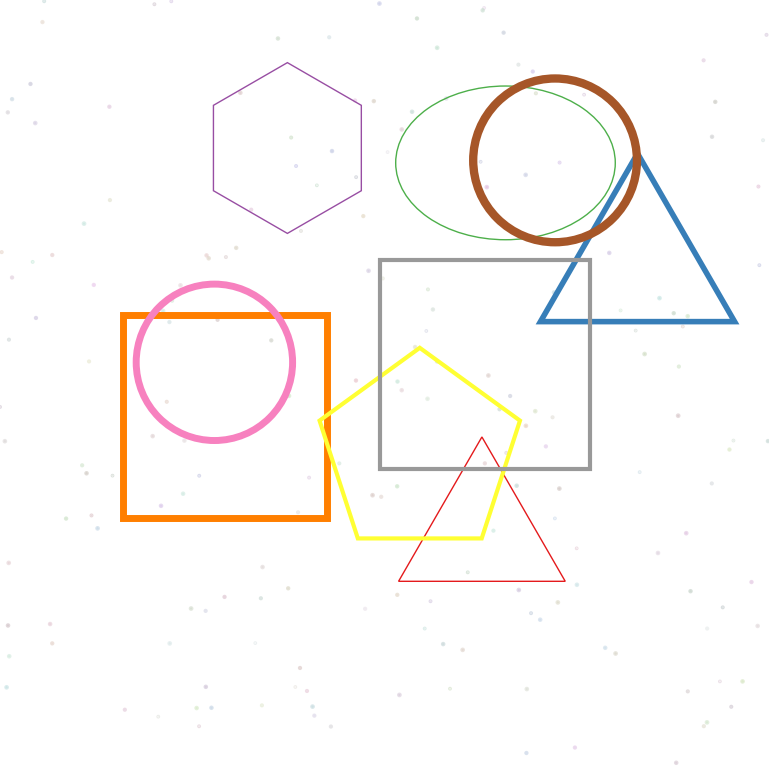[{"shape": "triangle", "thickness": 0.5, "radius": 0.62, "center": [0.626, 0.308]}, {"shape": "triangle", "thickness": 2, "radius": 0.73, "center": [0.828, 0.655]}, {"shape": "oval", "thickness": 0.5, "radius": 0.71, "center": [0.656, 0.788]}, {"shape": "hexagon", "thickness": 0.5, "radius": 0.55, "center": [0.373, 0.808]}, {"shape": "square", "thickness": 2.5, "radius": 0.66, "center": [0.292, 0.459]}, {"shape": "pentagon", "thickness": 1.5, "radius": 0.68, "center": [0.545, 0.411]}, {"shape": "circle", "thickness": 3, "radius": 0.53, "center": [0.721, 0.792]}, {"shape": "circle", "thickness": 2.5, "radius": 0.51, "center": [0.278, 0.529]}, {"shape": "square", "thickness": 1.5, "radius": 0.68, "center": [0.629, 0.527]}]